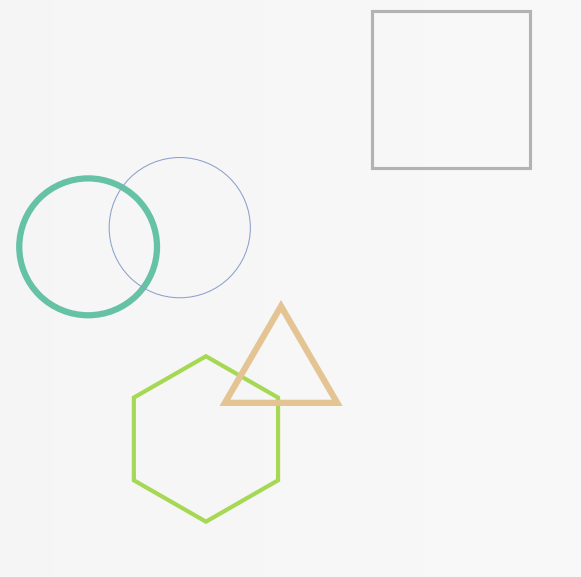[{"shape": "circle", "thickness": 3, "radius": 0.59, "center": [0.152, 0.572]}, {"shape": "circle", "thickness": 0.5, "radius": 0.61, "center": [0.309, 0.605]}, {"shape": "hexagon", "thickness": 2, "radius": 0.72, "center": [0.354, 0.239]}, {"shape": "triangle", "thickness": 3, "radius": 0.56, "center": [0.484, 0.357]}, {"shape": "square", "thickness": 1.5, "radius": 0.68, "center": [0.777, 0.844]}]